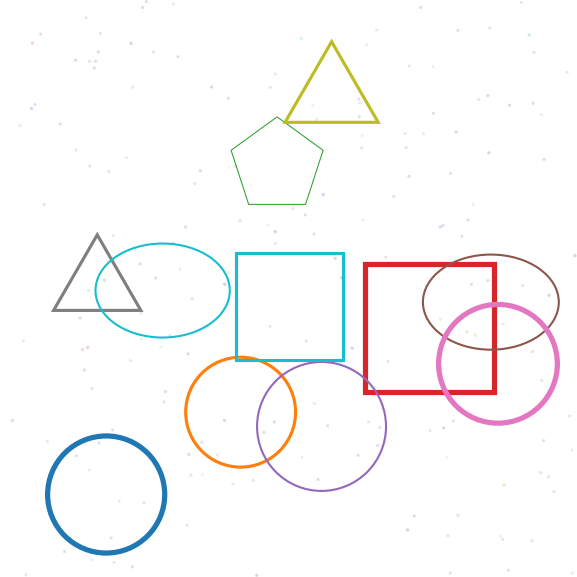[{"shape": "circle", "thickness": 2.5, "radius": 0.51, "center": [0.184, 0.143]}, {"shape": "circle", "thickness": 1.5, "radius": 0.48, "center": [0.417, 0.285]}, {"shape": "pentagon", "thickness": 0.5, "radius": 0.42, "center": [0.48, 0.713]}, {"shape": "square", "thickness": 2.5, "radius": 0.56, "center": [0.744, 0.431]}, {"shape": "circle", "thickness": 1, "radius": 0.56, "center": [0.557, 0.261]}, {"shape": "oval", "thickness": 1, "radius": 0.59, "center": [0.85, 0.476]}, {"shape": "circle", "thickness": 2.5, "radius": 0.51, "center": [0.862, 0.369]}, {"shape": "triangle", "thickness": 1.5, "radius": 0.44, "center": [0.168, 0.505]}, {"shape": "triangle", "thickness": 1.5, "radius": 0.47, "center": [0.574, 0.834]}, {"shape": "square", "thickness": 1.5, "radius": 0.46, "center": [0.502, 0.469]}, {"shape": "oval", "thickness": 1, "radius": 0.58, "center": [0.282, 0.496]}]